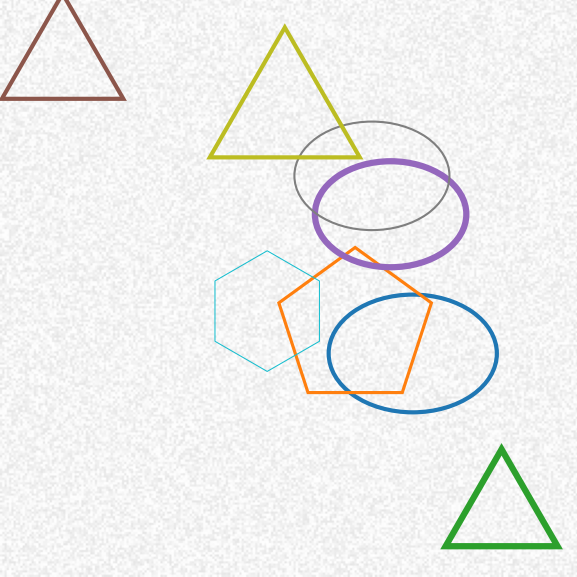[{"shape": "oval", "thickness": 2, "radius": 0.73, "center": [0.715, 0.387]}, {"shape": "pentagon", "thickness": 1.5, "radius": 0.69, "center": [0.615, 0.432]}, {"shape": "triangle", "thickness": 3, "radius": 0.56, "center": [0.869, 0.109]}, {"shape": "oval", "thickness": 3, "radius": 0.66, "center": [0.676, 0.628]}, {"shape": "triangle", "thickness": 2, "radius": 0.61, "center": [0.108, 0.889]}, {"shape": "oval", "thickness": 1, "radius": 0.67, "center": [0.644, 0.695]}, {"shape": "triangle", "thickness": 2, "radius": 0.75, "center": [0.493, 0.802]}, {"shape": "hexagon", "thickness": 0.5, "radius": 0.52, "center": [0.463, 0.46]}]